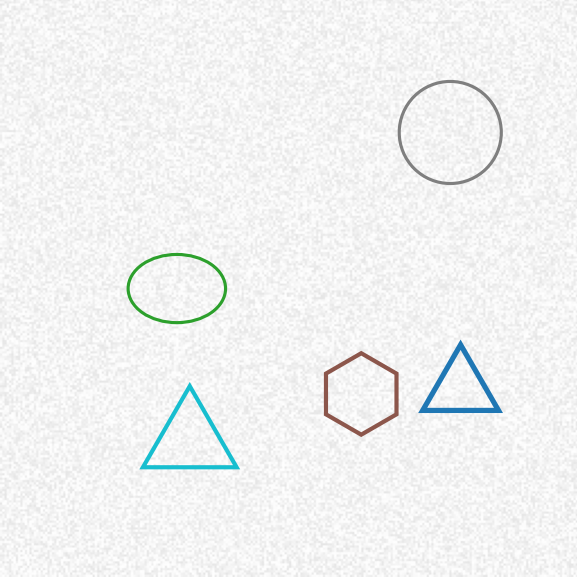[{"shape": "triangle", "thickness": 2.5, "radius": 0.38, "center": [0.798, 0.326]}, {"shape": "oval", "thickness": 1.5, "radius": 0.42, "center": [0.306, 0.499]}, {"shape": "hexagon", "thickness": 2, "radius": 0.35, "center": [0.626, 0.317]}, {"shape": "circle", "thickness": 1.5, "radius": 0.44, "center": [0.78, 0.77]}, {"shape": "triangle", "thickness": 2, "radius": 0.47, "center": [0.329, 0.237]}]